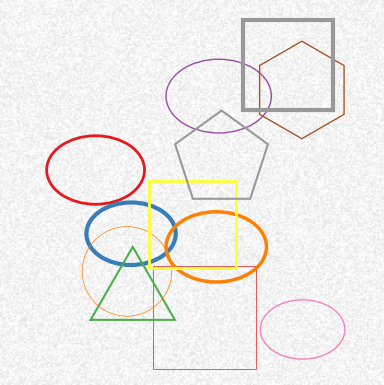[{"shape": "square", "thickness": 0.5, "radius": 0.67, "center": [0.532, 0.176]}, {"shape": "oval", "thickness": 2, "radius": 0.64, "center": [0.248, 0.558]}, {"shape": "oval", "thickness": 3, "radius": 0.58, "center": [0.34, 0.393]}, {"shape": "triangle", "thickness": 1.5, "radius": 0.63, "center": [0.345, 0.232]}, {"shape": "oval", "thickness": 1, "radius": 0.68, "center": [0.568, 0.75]}, {"shape": "circle", "thickness": 0.5, "radius": 0.58, "center": [0.33, 0.295]}, {"shape": "oval", "thickness": 2.5, "radius": 0.65, "center": [0.562, 0.359]}, {"shape": "square", "thickness": 2, "radius": 0.57, "center": [0.5, 0.417]}, {"shape": "hexagon", "thickness": 1, "radius": 0.63, "center": [0.784, 0.766]}, {"shape": "oval", "thickness": 1, "radius": 0.55, "center": [0.786, 0.144]}, {"shape": "pentagon", "thickness": 1.5, "radius": 0.63, "center": [0.575, 0.586]}, {"shape": "square", "thickness": 3, "radius": 0.58, "center": [0.749, 0.83]}]